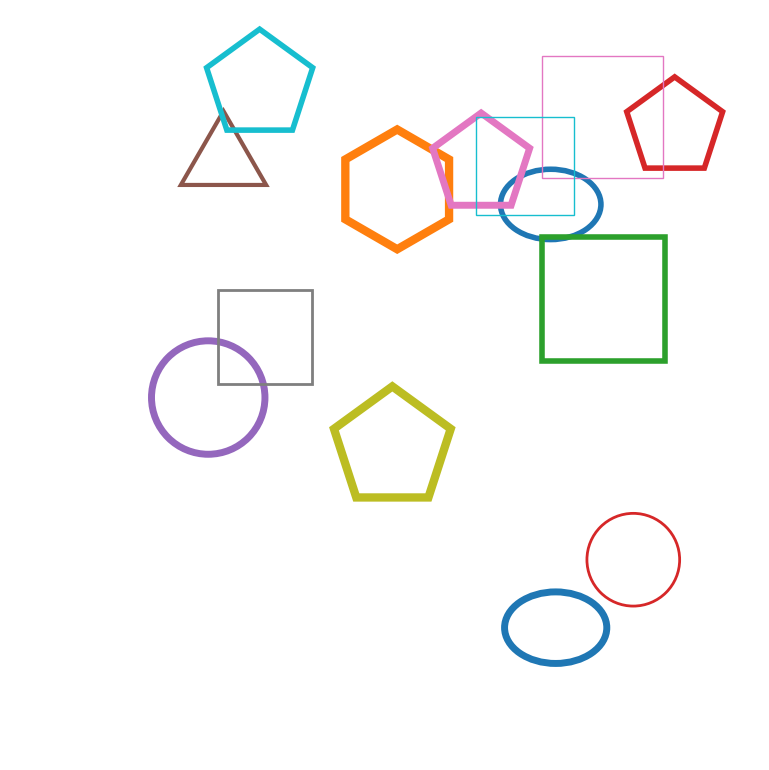[{"shape": "oval", "thickness": 2.5, "radius": 0.33, "center": [0.722, 0.185]}, {"shape": "oval", "thickness": 2, "radius": 0.33, "center": [0.715, 0.735]}, {"shape": "hexagon", "thickness": 3, "radius": 0.39, "center": [0.516, 0.754]}, {"shape": "square", "thickness": 2, "radius": 0.4, "center": [0.784, 0.612]}, {"shape": "circle", "thickness": 1, "radius": 0.3, "center": [0.822, 0.273]}, {"shape": "pentagon", "thickness": 2, "radius": 0.33, "center": [0.876, 0.835]}, {"shape": "circle", "thickness": 2.5, "radius": 0.37, "center": [0.27, 0.484]}, {"shape": "triangle", "thickness": 1.5, "radius": 0.32, "center": [0.29, 0.792]}, {"shape": "pentagon", "thickness": 2.5, "radius": 0.33, "center": [0.625, 0.787]}, {"shape": "square", "thickness": 0.5, "radius": 0.4, "center": [0.782, 0.848]}, {"shape": "square", "thickness": 1, "radius": 0.31, "center": [0.344, 0.562]}, {"shape": "pentagon", "thickness": 3, "radius": 0.4, "center": [0.51, 0.418]}, {"shape": "pentagon", "thickness": 2, "radius": 0.36, "center": [0.337, 0.89]}, {"shape": "square", "thickness": 0.5, "radius": 0.32, "center": [0.682, 0.785]}]